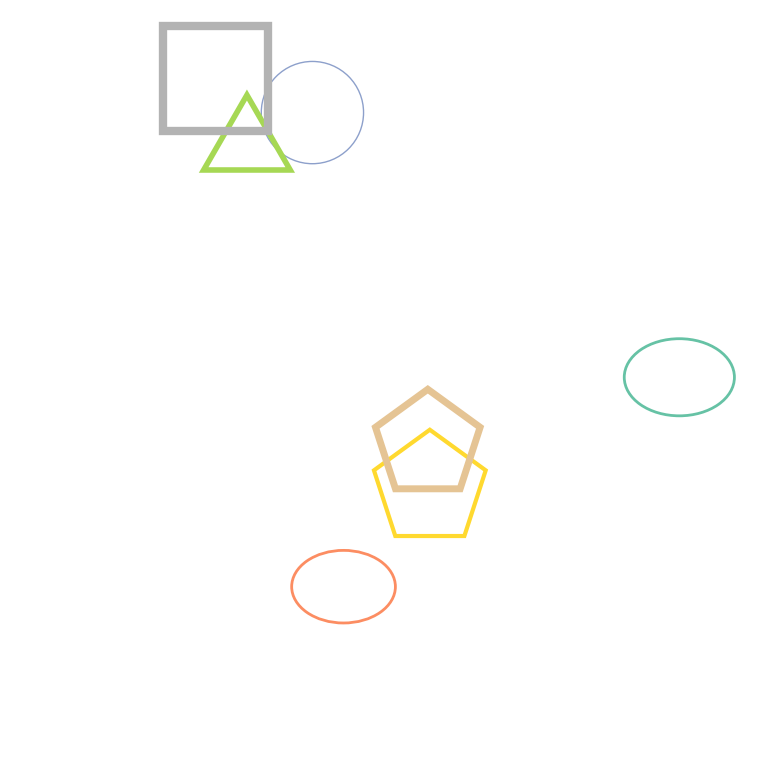[{"shape": "oval", "thickness": 1, "radius": 0.36, "center": [0.882, 0.51]}, {"shape": "oval", "thickness": 1, "radius": 0.34, "center": [0.446, 0.238]}, {"shape": "circle", "thickness": 0.5, "radius": 0.33, "center": [0.406, 0.854]}, {"shape": "triangle", "thickness": 2, "radius": 0.32, "center": [0.321, 0.812]}, {"shape": "pentagon", "thickness": 1.5, "radius": 0.38, "center": [0.558, 0.366]}, {"shape": "pentagon", "thickness": 2.5, "radius": 0.36, "center": [0.556, 0.423]}, {"shape": "square", "thickness": 3, "radius": 0.34, "center": [0.28, 0.898]}]